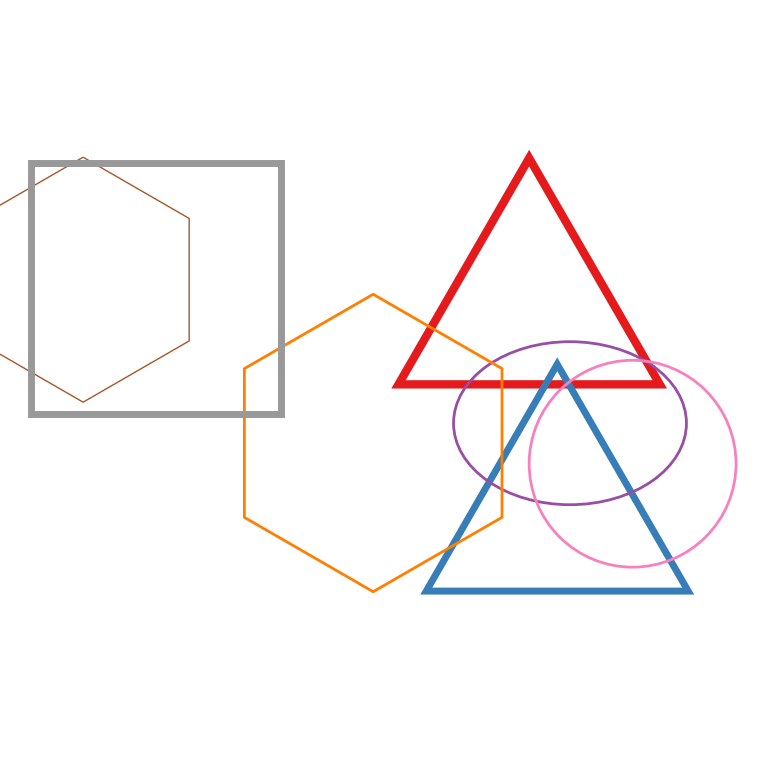[{"shape": "triangle", "thickness": 3, "radius": 0.98, "center": [0.687, 0.599]}, {"shape": "triangle", "thickness": 2.5, "radius": 0.98, "center": [0.724, 0.331]}, {"shape": "oval", "thickness": 1, "radius": 0.76, "center": [0.74, 0.45]}, {"shape": "hexagon", "thickness": 1, "radius": 0.97, "center": [0.485, 0.425]}, {"shape": "hexagon", "thickness": 0.5, "radius": 0.8, "center": [0.108, 0.637]}, {"shape": "circle", "thickness": 1, "radius": 0.67, "center": [0.822, 0.398]}, {"shape": "square", "thickness": 2.5, "radius": 0.81, "center": [0.203, 0.625]}]